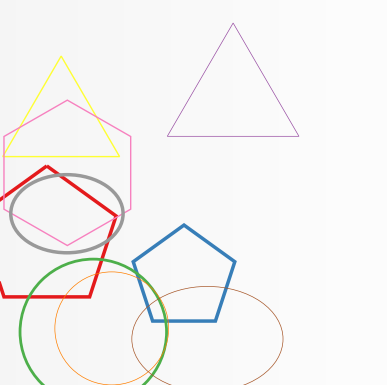[{"shape": "pentagon", "thickness": 2.5, "radius": 0.94, "center": [0.121, 0.381]}, {"shape": "pentagon", "thickness": 2.5, "radius": 0.69, "center": [0.475, 0.278]}, {"shape": "circle", "thickness": 2, "radius": 0.95, "center": [0.241, 0.138]}, {"shape": "triangle", "thickness": 0.5, "radius": 0.98, "center": [0.602, 0.744]}, {"shape": "circle", "thickness": 0.5, "radius": 0.73, "center": [0.288, 0.147]}, {"shape": "triangle", "thickness": 1, "radius": 0.87, "center": [0.158, 0.68]}, {"shape": "oval", "thickness": 0.5, "radius": 0.98, "center": [0.535, 0.119]}, {"shape": "hexagon", "thickness": 1, "radius": 0.94, "center": [0.174, 0.551]}, {"shape": "oval", "thickness": 2.5, "radius": 0.72, "center": [0.173, 0.445]}]